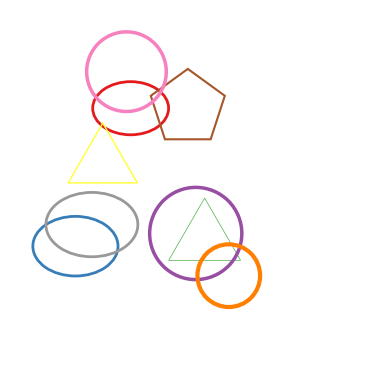[{"shape": "oval", "thickness": 2, "radius": 0.49, "center": [0.339, 0.719]}, {"shape": "oval", "thickness": 2, "radius": 0.55, "center": [0.196, 0.361]}, {"shape": "triangle", "thickness": 0.5, "radius": 0.54, "center": [0.532, 0.378]}, {"shape": "circle", "thickness": 2.5, "radius": 0.6, "center": [0.508, 0.394]}, {"shape": "circle", "thickness": 3, "radius": 0.41, "center": [0.594, 0.284]}, {"shape": "triangle", "thickness": 1, "radius": 0.52, "center": [0.267, 0.577]}, {"shape": "pentagon", "thickness": 1.5, "radius": 0.51, "center": [0.488, 0.72]}, {"shape": "circle", "thickness": 2.5, "radius": 0.52, "center": [0.328, 0.814]}, {"shape": "oval", "thickness": 2, "radius": 0.6, "center": [0.239, 0.417]}]